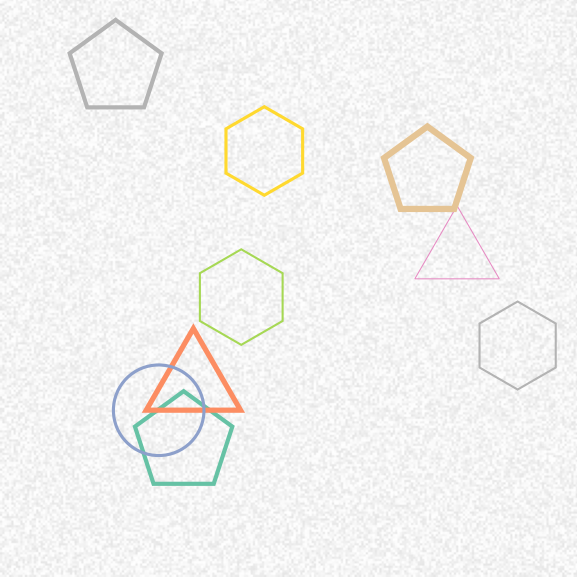[{"shape": "pentagon", "thickness": 2, "radius": 0.44, "center": [0.318, 0.233]}, {"shape": "triangle", "thickness": 2.5, "radius": 0.47, "center": [0.335, 0.336]}, {"shape": "circle", "thickness": 1.5, "radius": 0.39, "center": [0.275, 0.289]}, {"shape": "triangle", "thickness": 0.5, "radius": 0.42, "center": [0.791, 0.559]}, {"shape": "hexagon", "thickness": 1, "radius": 0.41, "center": [0.418, 0.485]}, {"shape": "hexagon", "thickness": 1.5, "radius": 0.38, "center": [0.458, 0.738]}, {"shape": "pentagon", "thickness": 3, "radius": 0.39, "center": [0.74, 0.701]}, {"shape": "pentagon", "thickness": 2, "radius": 0.42, "center": [0.2, 0.881]}, {"shape": "hexagon", "thickness": 1, "radius": 0.38, "center": [0.896, 0.401]}]